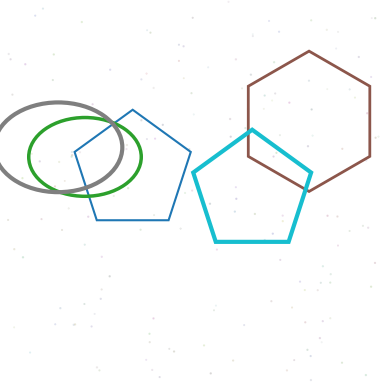[{"shape": "pentagon", "thickness": 1.5, "radius": 0.79, "center": [0.345, 0.556]}, {"shape": "oval", "thickness": 2.5, "radius": 0.73, "center": [0.221, 0.592]}, {"shape": "hexagon", "thickness": 2, "radius": 0.91, "center": [0.803, 0.685]}, {"shape": "oval", "thickness": 3, "radius": 0.83, "center": [0.151, 0.617]}, {"shape": "pentagon", "thickness": 3, "radius": 0.8, "center": [0.655, 0.502]}]